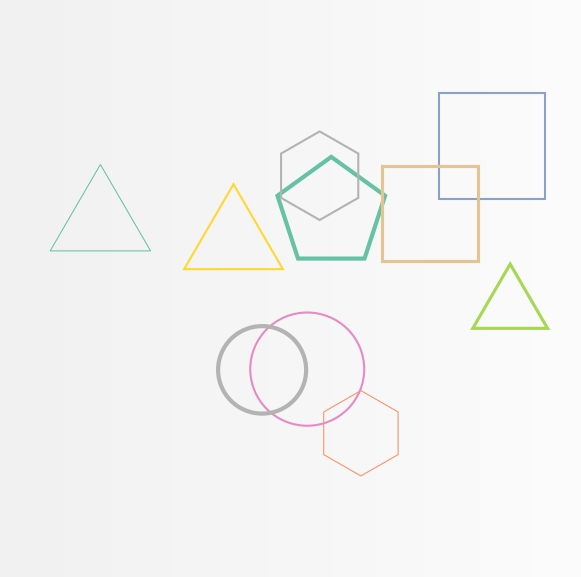[{"shape": "pentagon", "thickness": 2, "radius": 0.49, "center": [0.57, 0.63]}, {"shape": "triangle", "thickness": 0.5, "radius": 0.5, "center": [0.173, 0.615]}, {"shape": "hexagon", "thickness": 0.5, "radius": 0.37, "center": [0.621, 0.249]}, {"shape": "square", "thickness": 1, "radius": 0.46, "center": [0.846, 0.746]}, {"shape": "circle", "thickness": 1, "radius": 0.49, "center": [0.529, 0.36]}, {"shape": "triangle", "thickness": 1.5, "radius": 0.37, "center": [0.878, 0.468]}, {"shape": "triangle", "thickness": 1, "radius": 0.49, "center": [0.402, 0.582]}, {"shape": "square", "thickness": 1.5, "radius": 0.41, "center": [0.74, 0.63]}, {"shape": "hexagon", "thickness": 1, "radius": 0.38, "center": [0.55, 0.695]}, {"shape": "circle", "thickness": 2, "radius": 0.38, "center": [0.451, 0.359]}]